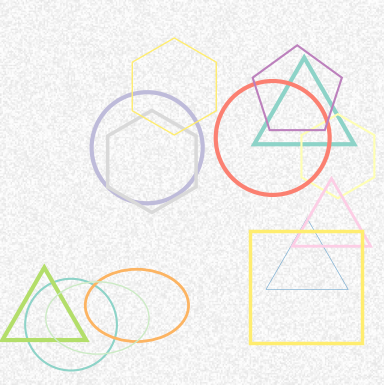[{"shape": "circle", "thickness": 1.5, "radius": 0.6, "center": [0.185, 0.157]}, {"shape": "triangle", "thickness": 3, "radius": 0.75, "center": [0.79, 0.7]}, {"shape": "hexagon", "thickness": 1.5, "radius": 0.55, "center": [0.878, 0.594]}, {"shape": "circle", "thickness": 3, "radius": 0.72, "center": [0.382, 0.616]}, {"shape": "circle", "thickness": 3, "radius": 0.74, "center": [0.708, 0.642]}, {"shape": "triangle", "thickness": 0.5, "radius": 0.62, "center": [0.798, 0.31]}, {"shape": "oval", "thickness": 2, "radius": 0.67, "center": [0.356, 0.207]}, {"shape": "triangle", "thickness": 3, "radius": 0.63, "center": [0.115, 0.18]}, {"shape": "triangle", "thickness": 2, "radius": 0.59, "center": [0.861, 0.419]}, {"shape": "hexagon", "thickness": 2.5, "radius": 0.66, "center": [0.394, 0.581]}, {"shape": "pentagon", "thickness": 1.5, "radius": 0.61, "center": [0.772, 0.761]}, {"shape": "oval", "thickness": 1, "radius": 0.67, "center": [0.253, 0.174]}, {"shape": "hexagon", "thickness": 1, "radius": 0.63, "center": [0.453, 0.775]}, {"shape": "square", "thickness": 2.5, "radius": 0.72, "center": [0.795, 0.255]}]